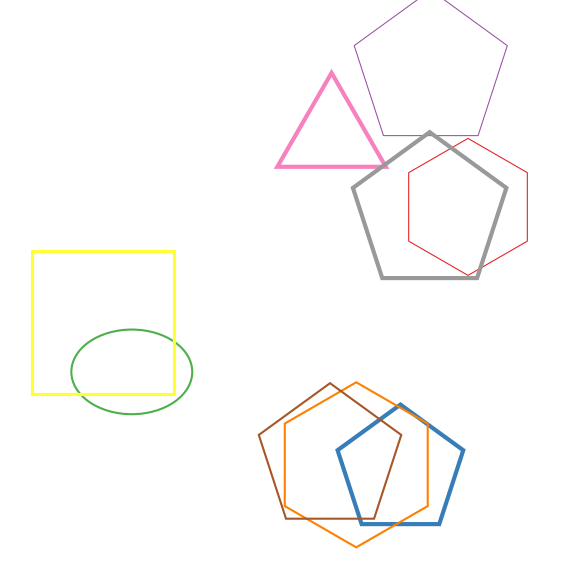[{"shape": "hexagon", "thickness": 0.5, "radius": 0.59, "center": [0.81, 0.641]}, {"shape": "pentagon", "thickness": 2, "radius": 0.57, "center": [0.693, 0.184]}, {"shape": "oval", "thickness": 1, "radius": 0.52, "center": [0.228, 0.355]}, {"shape": "pentagon", "thickness": 0.5, "radius": 0.7, "center": [0.746, 0.877]}, {"shape": "hexagon", "thickness": 1, "radius": 0.71, "center": [0.617, 0.194]}, {"shape": "square", "thickness": 1.5, "radius": 0.62, "center": [0.178, 0.44]}, {"shape": "pentagon", "thickness": 1, "radius": 0.65, "center": [0.571, 0.206]}, {"shape": "triangle", "thickness": 2, "radius": 0.54, "center": [0.574, 0.765]}, {"shape": "pentagon", "thickness": 2, "radius": 0.7, "center": [0.744, 0.631]}]